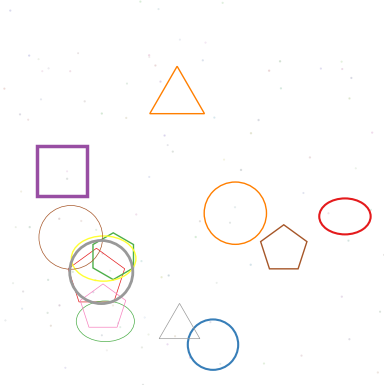[{"shape": "pentagon", "thickness": 0.5, "radius": 0.39, "center": [0.25, 0.278]}, {"shape": "oval", "thickness": 1.5, "radius": 0.33, "center": [0.896, 0.438]}, {"shape": "circle", "thickness": 1.5, "radius": 0.33, "center": [0.553, 0.105]}, {"shape": "hexagon", "thickness": 1, "radius": 0.3, "center": [0.294, 0.334]}, {"shape": "oval", "thickness": 0.5, "radius": 0.38, "center": [0.274, 0.165]}, {"shape": "square", "thickness": 2.5, "radius": 0.32, "center": [0.162, 0.555]}, {"shape": "circle", "thickness": 1, "radius": 0.4, "center": [0.611, 0.446]}, {"shape": "triangle", "thickness": 1, "radius": 0.41, "center": [0.46, 0.746]}, {"shape": "oval", "thickness": 1, "radius": 0.42, "center": [0.269, 0.328]}, {"shape": "pentagon", "thickness": 1, "radius": 0.32, "center": [0.737, 0.353]}, {"shape": "circle", "thickness": 0.5, "radius": 0.41, "center": [0.184, 0.383]}, {"shape": "pentagon", "thickness": 0.5, "radius": 0.31, "center": [0.268, 0.2]}, {"shape": "triangle", "thickness": 0.5, "radius": 0.31, "center": [0.466, 0.151]}, {"shape": "circle", "thickness": 2, "radius": 0.41, "center": [0.263, 0.293]}]